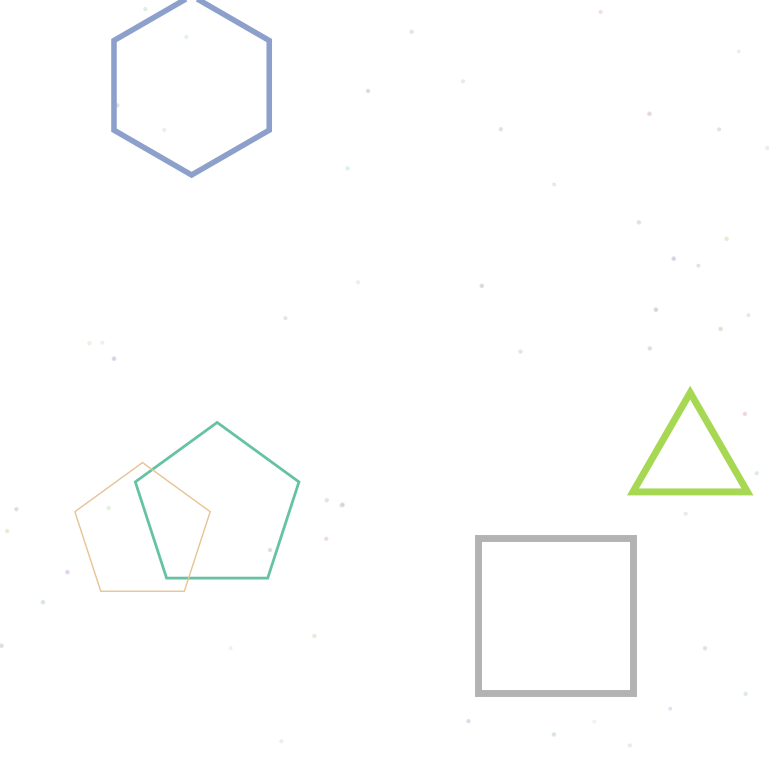[{"shape": "pentagon", "thickness": 1, "radius": 0.56, "center": [0.282, 0.34]}, {"shape": "hexagon", "thickness": 2, "radius": 0.58, "center": [0.249, 0.889]}, {"shape": "triangle", "thickness": 2.5, "radius": 0.43, "center": [0.896, 0.404]}, {"shape": "pentagon", "thickness": 0.5, "radius": 0.46, "center": [0.185, 0.307]}, {"shape": "square", "thickness": 2.5, "radius": 0.5, "center": [0.722, 0.2]}]